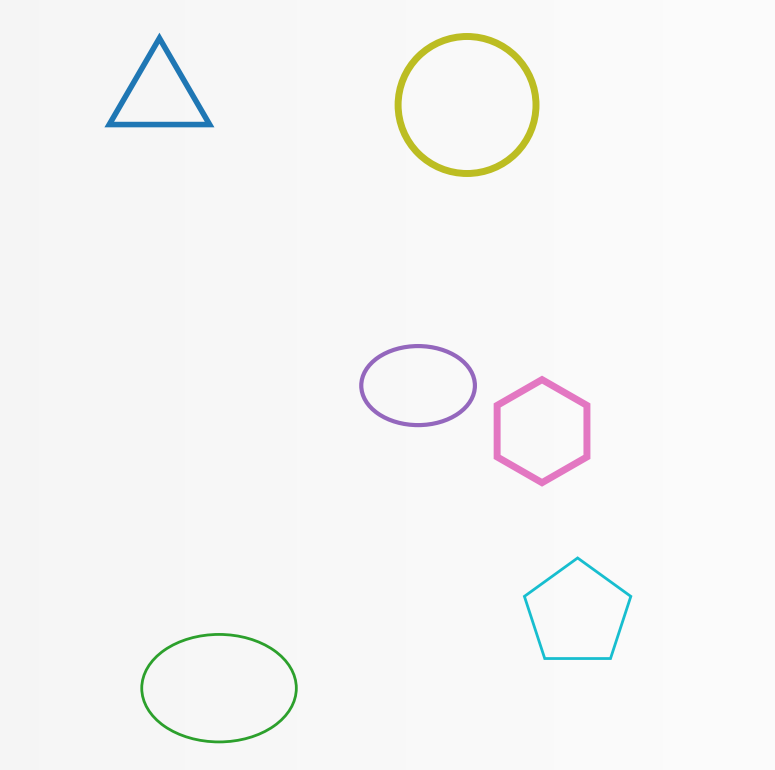[{"shape": "triangle", "thickness": 2, "radius": 0.37, "center": [0.206, 0.876]}, {"shape": "oval", "thickness": 1, "radius": 0.5, "center": [0.283, 0.106]}, {"shape": "oval", "thickness": 1.5, "radius": 0.37, "center": [0.539, 0.499]}, {"shape": "hexagon", "thickness": 2.5, "radius": 0.33, "center": [0.699, 0.44]}, {"shape": "circle", "thickness": 2.5, "radius": 0.44, "center": [0.603, 0.864]}, {"shape": "pentagon", "thickness": 1, "radius": 0.36, "center": [0.745, 0.203]}]